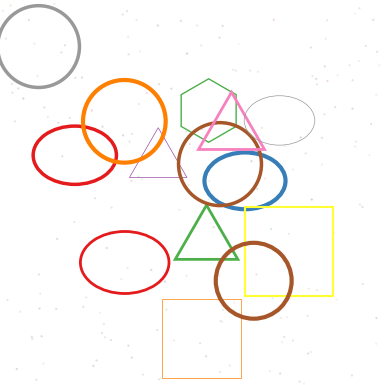[{"shape": "oval", "thickness": 2.5, "radius": 0.54, "center": [0.194, 0.597]}, {"shape": "oval", "thickness": 2, "radius": 0.58, "center": [0.324, 0.318]}, {"shape": "oval", "thickness": 3, "radius": 0.53, "center": [0.636, 0.53]}, {"shape": "hexagon", "thickness": 1, "radius": 0.41, "center": [0.542, 0.713]}, {"shape": "triangle", "thickness": 2, "radius": 0.47, "center": [0.536, 0.373]}, {"shape": "triangle", "thickness": 0.5, "radius": 0.43, "center": [0.411, 0.582]}, {"shape": "square", "thickness": 0.5, "radius": 0.51, "center": [0.524, 0.12]}, {"shape": "circle", "thickness": 3, "radius": 0.54, "center": [0.323, 0.685]}, {"shape": "square", "thickness": 1.5, "radius": 0.57, "center": [0.75, 0.347]}, {"shape": "circle", "thickness": 3, "radius": 0.49, "center": [0.659, 0.271]}, {"shape": "circle", "thickness": 2.5, "radius": 0.54, "center": [0.571, 0.574]}, {"shape": "triangle", "thickness": 2, "radius": 0.5, "center": [0.601, 0.661]}, {"shape": "oval", "thickness": 0.5, "radius": 0.46, "center": [0.726, 0.687]}, {"shape": "circle", "thickness": 2.5, "radius": 0.53, "center": [0.1, 0.879]}]